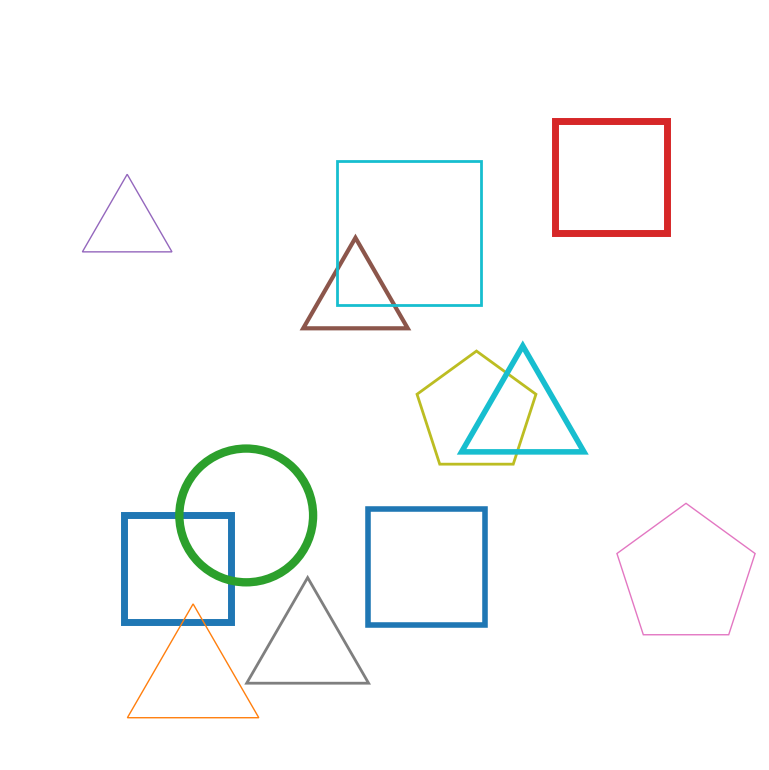[{"shape": "square", "thickness": 2.5, "radius": 0.35, "center": [0.23, 0.262]}, {"shape": "square", "thickness": 2, "radius": 0.38, "center": [0.554, 0.264]}, {"shape": "triangle", "thickness": 0.5, "radius": 0.49, "center": [0.251, 0.117]}, {"shape": "circle", "thickness": 3, "radius": 0.43, "center": [0.32, 0.331]}, {"shape": "square", "thickness": 2.5, "radius": 0.37, "center": [0.794, 0.77]}, {"shape": "triangle", "thickness": 0.5, "radius": 0.34, "center": [0.165, 0.706]}, {"shape": "triangle", "thickness": 1.5, "radius": 0.39, "center": [0.462, 0.613]}, {"shape": "pentagon", "thickness": 0.5, "radius": 0.47, "center": [0.891, 0.252]}, {"shape": "triangle", "thickness": 1, "radius": 0.46, "center": [0.4, 0.158]}, {"shape": "pentagon", "thickness": 1, "radius": 0.41, "center": [0.619, 0.463]}, {"shape": "triangle", "thickness": 2, "radius": 0.46, "center": [0.679, 0.459]}, {"shape": "square", "thickness": 1, "radius": 0.47, "center": [0.531, 0.698]}]